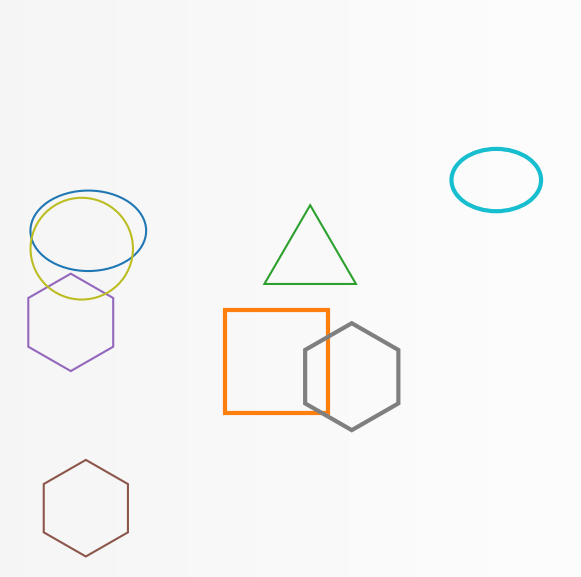[{"shape": "oval", "thickness": 1, "radius": 0.5, "center": [0.152, 0.599]}, {"shape": "square", "thickness": 2, "radius": 0.44, "center": [0.475, 0.373]}, {"shape": "triangle", "thickness": 1, "radius": 0.45, "center": [0.534, 0.553]}, {"shape": "hexagon", "thickness": 1, "radius": 0.42, "center": [0.122, 0.441]}, {"shape": "hexagon", "thickness": 1, "radius": 0.42, "center": [0.148, 0.119]}, {"shape": "hexagon", "thickness": 2, "radius": 0.46, "center": [0.605, 0.347]}, {"shape": "circle", "thickness": 1, "radius": 0.44, "center": [0.141, 0.569]}, {"shape": "oval", "thickness": 2, "radius": 0.39, "center": [0.854, 0.687]}]